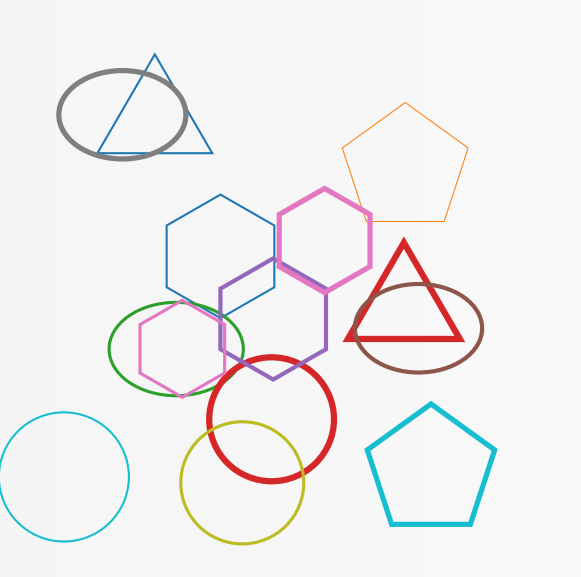[{"shape": "hexagon", "thickness": 1, "radius": 0.53, "center": [0.379, 0.555]}, {"shape": "triangle", "thickness": 1, "radius": 0.57, "center": [0.266, 0.791]}, {"shape": "pentagon", "thickness": 0.5, "radius": 0.57, "center": [0.697, 0.708]}, {"shape": "oval", "thickness": 1.5, "radius": 0.58, "center": [0.303, 0.395]}, {"shape": "circle", "thickness": 3, "radius": 0.54, "center": [0.467, 0.273]}, {"shape": "triangle", "thickness": 3, "radius": 0.56, "center": [0.695, 0.468]}, {"shape": "hexagon", "thickness": 2, "radius": 0.52, "center": [0.47, 0.447]}, {"shape": "oval", "thickness": 2, "radius": 0.55, "center": [0.72, 0.431]}, {"shape": "hexagon", "thickness": 1.5, "radius": 0.42, "center": [0.314, 0.395]}, {"shape": "hexagon", "thickness": 2.5, "radius": 0.45, "center": [0.558, 0.583]}, {"shape": "oval", "thickness": 2.5, "radius": 0.55, "center": [0.211, 0.8]}, {"shape": "circle", "thickness": 1.5, "radius": 0.53, "center": [0.417, 0.163]}, {"shape": "circle", "thickness": 1, "radius": 0.56, "center": [0.11, 0.173]}, {"shape": "pentagon", "thickness": 2.5, "radius": 0.58, "center": [0.741, 0.184]}]